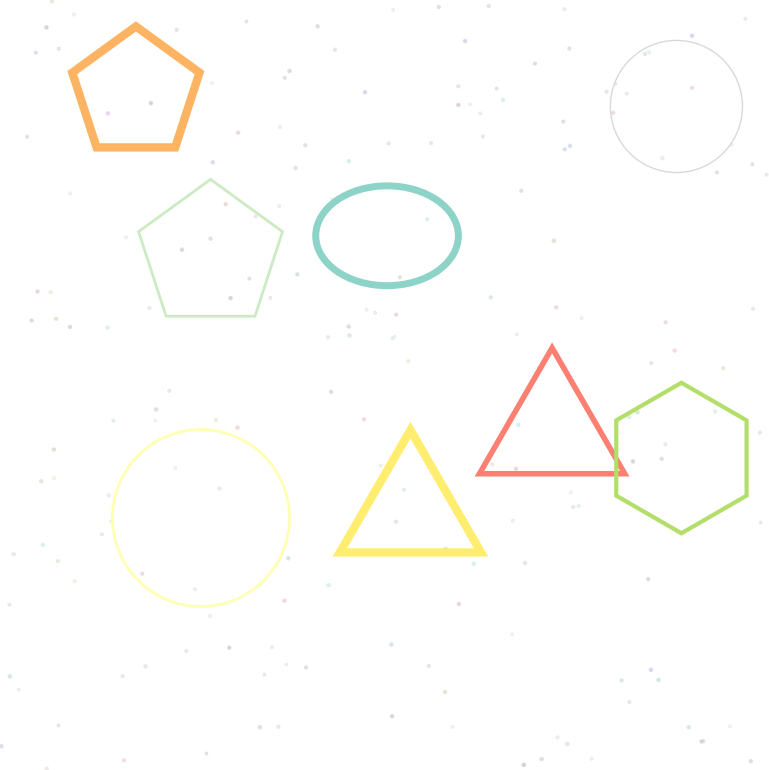[{"shape": "oval", "thickness": 2.5, "radius": 0.46, "center": [0.503, 0.694]}, {"shape": "circle", "thickness": 1, "radius": 0.57, "center": [0.261, 0.327]}, {"shape": "triangle", "thickness": 2, "radius": 0.54, "center": [0.717, 0.439]}, {"shape": "pentagon", "thickness": 3, "radius": 0.43, "center": [0.176, 0.879]}, {"shape": "hexagon", "thickness": 1.5, "radius": 0.49, "center": [0.885, 0.405]}, {"shape": "circle", "thickness": 0.5, "radius": 0.43, "center": [0.878, 0.862]}, {"shape": "pentagon", "thickness": 1, "radius": 0.49, "center": [0.273, 0.669]}, {"shape": "triangle", "thickness": 3, "radius": 0.53, "center": [0.533, 0.336]}]